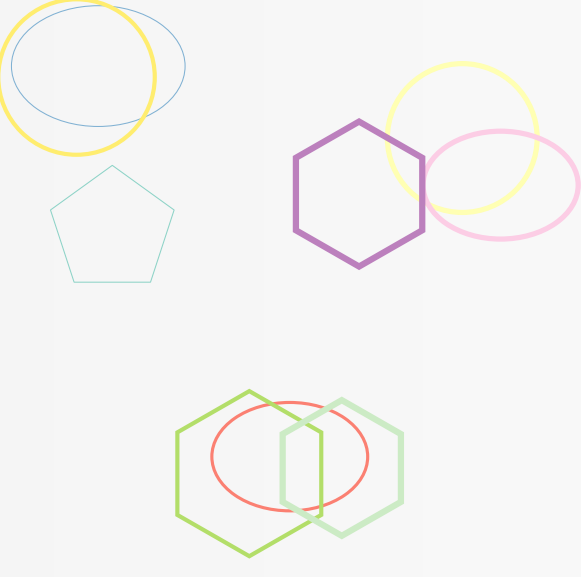[{"shape": "pentagon", "thickness": 0.5, "radius": 0.56, "center": [0.193, 0.601]}, {"shape": "circle", "thickness": 2.5, "radius": 0.64, "center": [0.795, 0.76]}, {"shape": "oval", "thickness": 1.5, "radius": 0.67, "center": [0.499, 0.208]}, {"shape": "oval", "thickness": 0.5, "radius": 0.75, "center": [0.169, 0.885]}, {"shape": "hexagon", "thickness": 2, "radius": 0.71, "center": [0.429, 0.179]}, {"shape": "oval", "thickness": 2.5, "radius": 0.67, "center": [0.861, 0.679]}, {"shape": "hexagon", "thickness": 3, "radius": 0.63, "center": [0.618, 0.663]}, {"shape": "hexagon", "thickness": 3, "radius": 0.59, "center": [0.588, 0.189]}, {"shape": "circle", "thickness": 2, "radius": 0.67, "center": [0.132, 0.866]}]